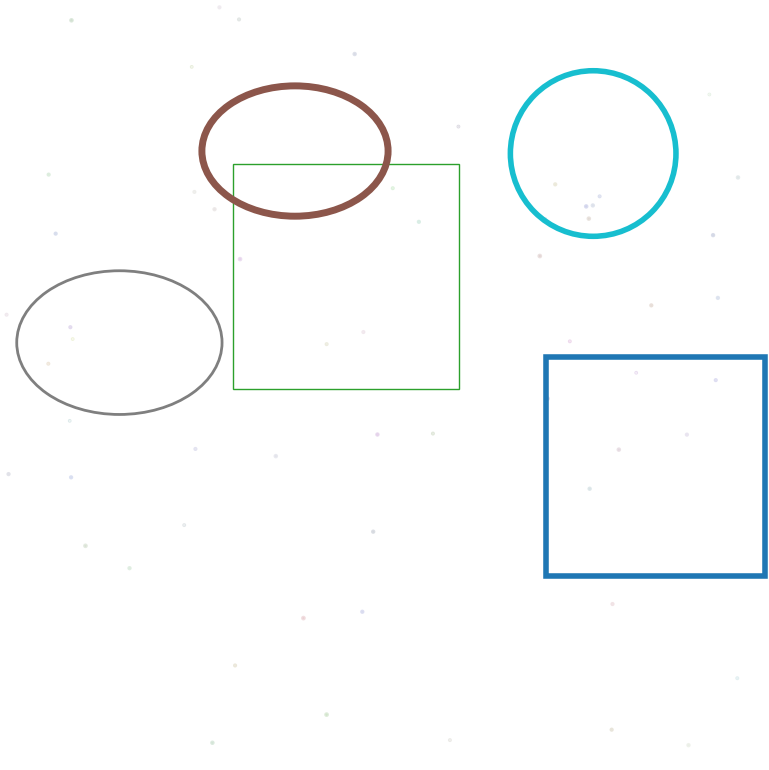[{"shape": "square", "thickness": 2, "radius": 0.71, "center": [0.851, 0.394]}, {"shape": "square", "thickness": 0.5, "radius": 0.73, "center": [0.449, 0.641]}, {"shape": "oval", "thickness": 2.5, "radius": 0.6, "center": [0.383, 0.804]}, {"shape": "oval", "thickness": 1, "radius": 0.67, "center": [0.155, 0.555]}, {"shape": "circle", "thickness": 2, "radius": 0.54, "center": [0.77, 0.801]}]